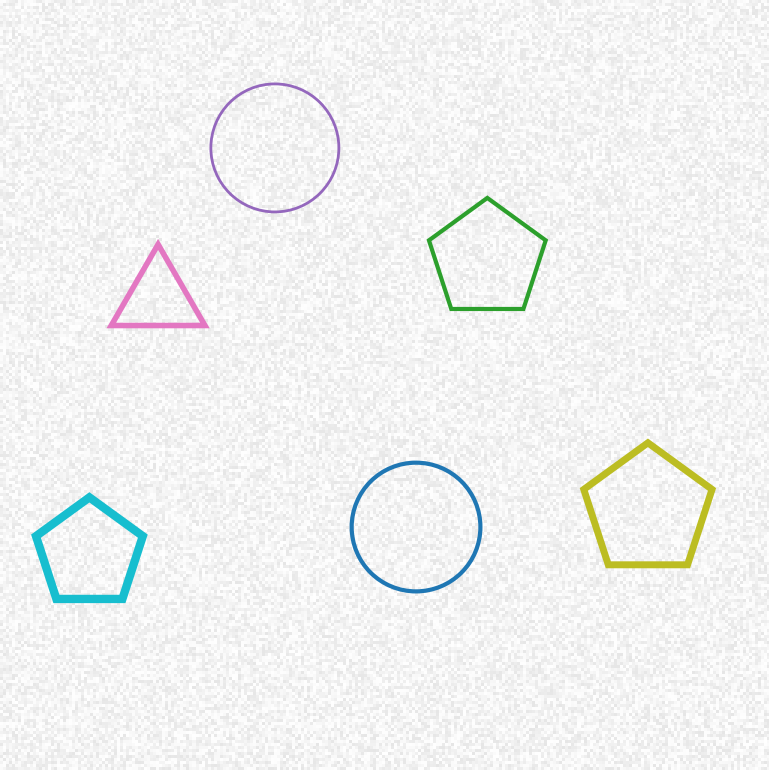[{"shape": "circle", "thickness": 1.5, "radius": 0.42, "center": [0.54, 0.316]}, {"shape": "pentagon", "thickness": 1.5, "radius": 0.4, "center": [0.633, 0.663]}, {"shape": "circle", "thickness": 1, "radius": 0.42, "center": [0.357, 0.808]}, {"shape": "triangle", "thickness": 2, "radius": 0.35, "center": [0.205, 0.612]}, {"shape": "pentagon", "thickness": 2.5, "radius": 0.44, "center": [0.841, 0.337]}, {"shape": "pentagon", "thickness": 3, "radius": 0.36, "center": [0.116, 0.281]}]